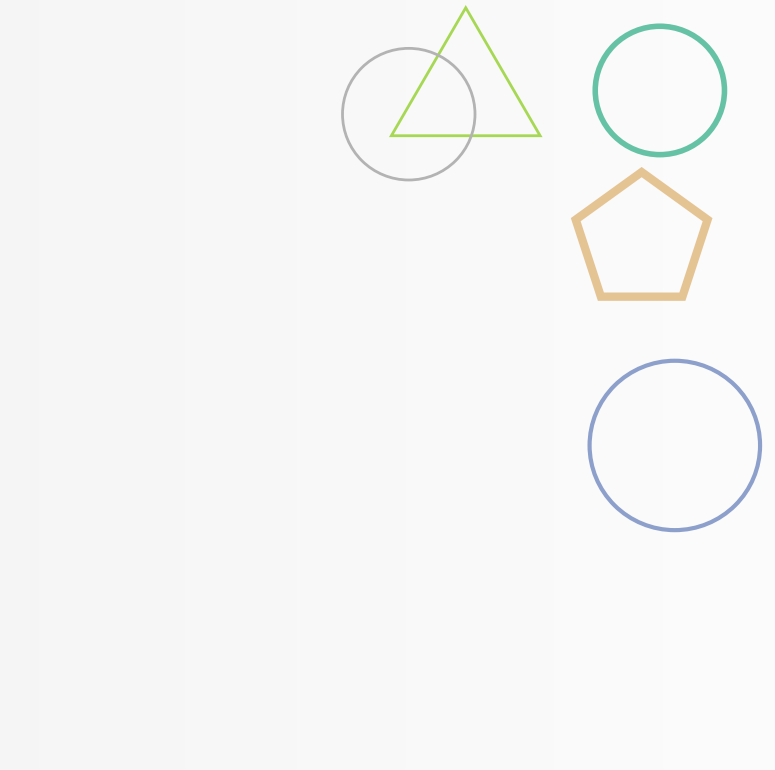[{"shape": "circle", "thickness": 2, "radius": 0.42, "center": [0.851, 0.883]}, {"shape": "circle", "thickness": 1.5, "radius": 0.55, "center": [0.871, 0.421]}, {"shape": "triangle", "thickness": 1, "radius": 0.55, "center": [0.601, 0.879]}, {"shape": "pentagon", "thickness": 3, "radius": 0.45, "center": [0.828, 0.687]}, {"shape": "circle", "thickness": 1, "radius": 0.43, "center": [0.527, 0.852]}]